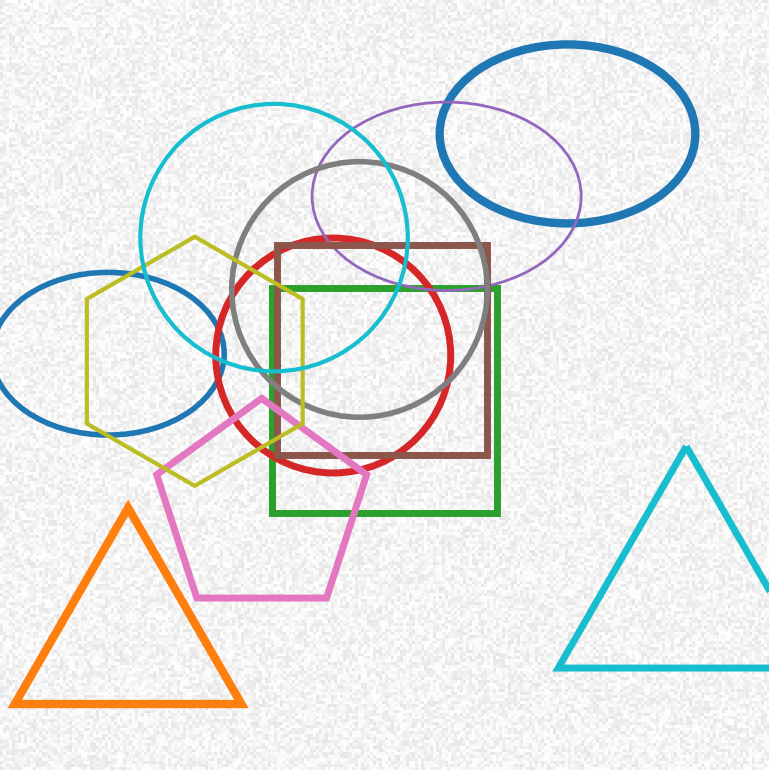[{"shape": "oval", "thickness": 2, "radius": 0.75, "center": [0.14, 0.541]}, {"shape": "oval", "thickness": 3, "radius": 0.83, "center": [0.737, 0.826]}, {"shape": "triangle", "thickness": 3, "radius": 0.85, "center": [0.166, 0.171]}, {"shape": "square", "thickness": 2.5, "radius": 0.73, "center": [0.499, 0.479]}, {"shape": "circle", "thickness": 2.5, "radius": 0.76, "center": [0.433, 0.538]}, {"shape": "oval", "thickness": 1, "radius": 0.87, "center": [0.58, 0.745]}, {"shape": "square", "thickness": 2.5, "radius": 0.68, "center": [0.496, 0.546]}, {"shape": "pentagon", "thickness": 2.5, "radius": 0.72, "center": [0.34, 0.339]}, {"shape": "circle", "thickness": 2, "radius": 0.83, "center": [0.467, 0.624]}, {"shape": "hexagon", "thickness": 1.5, "radius": 0.81, "center": [0.253, 0.531]}, {"shape": "triangle", "thickness": 2.5, "radius": 0.96, "center": [0.891, 0.228]}, {"shape": "circle", "thickness": 1.5, "radius": 0.87, "center": [0.356, 0.691]}]